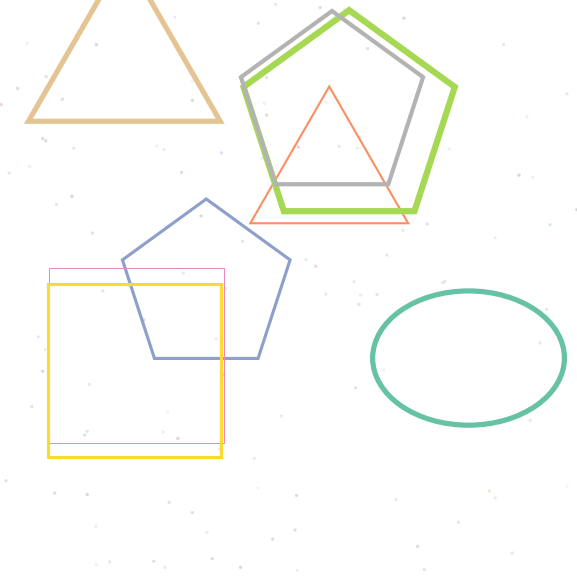[{"shape": "oval", "thickness": 2.5, "radius": 0.83, "center": [0.811, 0.379]}, {"shape": "triangle", "thickness": 1, "radius": 0.79, "center": [0.57, 0.691]}, {"shape": "pentagon", "thickness": 1.5, "radius": 0.76, "center": [0.357, 0.502]}, {"shape": "square", "thickness": 0.5, "radius": 0.76, "center": [0.237, 0.383]}, {"shape": "pentagon", "thickness": 3, "radius": 0.96, "center": [0.605, 0.789]}, {"shape": "square", "thickness": 1.5, "radius": 0.75, "center": [0.233, 0.357]}, {"shape": "triangle", "thickness": 2.5, "radius": 0.96, "center": [0.215, 0.885]}, {"shape": "pentagon", "thickness": 2, "radius": 0.83, "center": [0.575, 0.814]}]